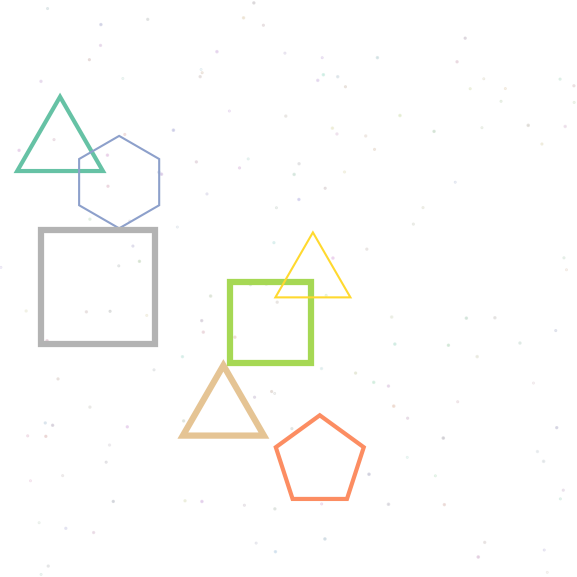[{"shape": "triangle", "thickness": 2, "radius": 0.43, "center": [0.104, 0.746]}, {"shape": "pentagon", "thickness": 2, "radius": 0.4, "center": [0.554, 0.2]}, {"shape": "hexagon", "thickness": 1, "radius": 0.4, "center": [0.206, 0.684]}, {"shape": "square", "thickness": 3, "radius": 0.35, "center": [0.468, 0.44]}, {"shape": "triangle", "thickness": 1, "radius": 0.37, "center": [0.542, 0.522]}, {"shape": "triangle", "thickness": 3, "radius": 0.41, "center": [0.387, 0.285]}, {"shape": "square", "thickness": 3, "radius": 0.49, "center": [0.17, 0.502]}]